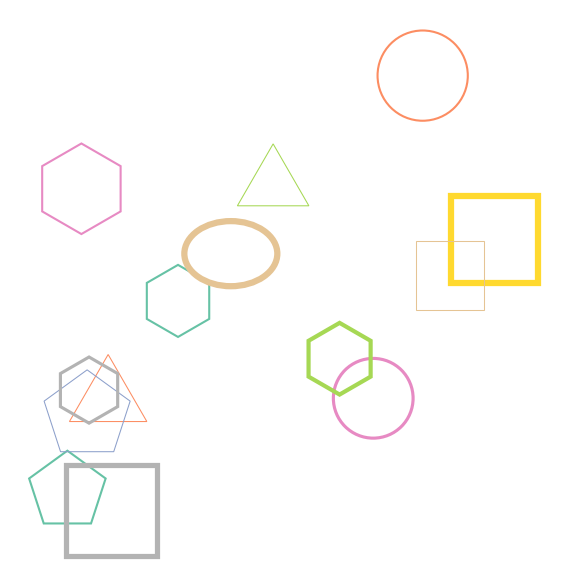[{"shape": "pentagon", "thickness": 1, "radius": 0.35, "center": [0.117, 0.149]}, {"shape": "hexagon", "thickness": 1, "radius": 0.31, "center": [0.308, 0.478]}, {"shape": "circle", "thickness": 1, "radius": 0.39, "center": [0.732, 0.868]}, {"shape": "triangle", "thickness": 0.5, "radius": 0.39, "center": [0.187, 0.308]}, {"shape": "pentagon", "thickness": 0.5, "radius": 0.39, "center": [0.151, 0.28]}, {"shape": "circle", "thickness": 1.5, "radius": 0.35, "center": [0.646, 0.309]}, {"shape": "hexagon", "thickness": 1, "radius": 0.39, "center": [0.141, 0.672]}, {"shape": "triangle", "thickness": 0.5, "radius": 0.36, "center": [0.473, 0.679]}, {"shape": "hexagon", "thickness": 2, "radius": 0.31, "center": [0.588, 0.378]}, {"shape": "square", "thickness": 3, "radius": 0.38, "center": [0.857, 0.584]}, {"shape": "oval", "thickness": 3, "radius": 0.4, "center": [0.4, 0.56]}, {"shape": "square", "thickness": 0.5, "radius": 0.3, "center": [0.779, 0.522]}, {"shape": "hexagon", "thickness": 1.5, "radius": 0.29, "center": [0.154, 0.324]}, {"shape": "square", "thickness": 2.5, "radius": 0.39, "center": [0.194, 0.115]}]